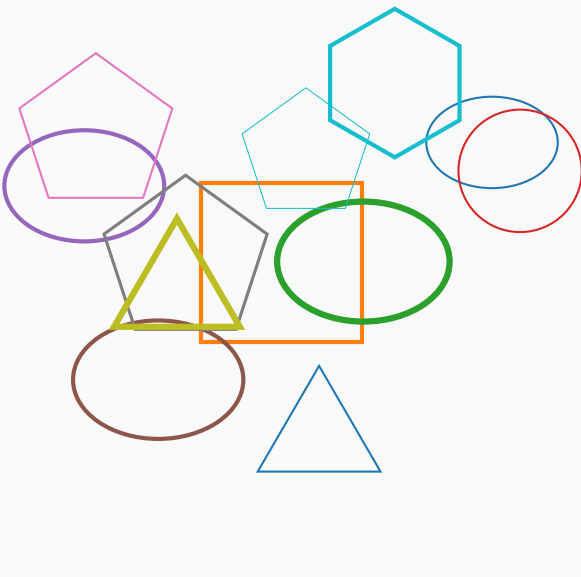[{"shape": "oval", "thickness": 1, "radius": 0.57, "center": [0.847, 0.753]}, {"shape": "triangle", "thickness": 1, "radius": 0.61, "center": [0.549, 0.244]}, {"shape": "square", "thickness": 2, "radius": 0.69, "center": [0.484, 0.545]}, {"shape": "oval", "thickness": 3, "radius": 0.74, "center": [0.625, 0.546]}, {"shape": "circle", "thickness": 1, "radius": 0.53, "center": [0.895, 0.703]}, {"shape": "oval", "thickness": 2, "radius": 0.69, "center": [0.145, 0.677]}, {"shape": "oval", "thickness": 2, "radius": 0.73, "center": [0.272, 0.342]}, {"shape": "pentagon", "thickness": 1, "radius": 0.69, "center": [0.165, 0.769]}, {"shape": "pentagon", "thickness": 1.5, "radius": 0.74, "center": [0.319, 0.548]}, {"shape": "triangle", "thickness": 3, "radius": 0.62, "center": [0.304, 0.496]}, {"shape": "hexagon", "thickness": 2, "radius": 0.64, "center": [0.679, 0.855]}, {"shape": "pentagon", "thickness": 0.5, "radius": 0.58, "center": [0.526, 0.732]}]